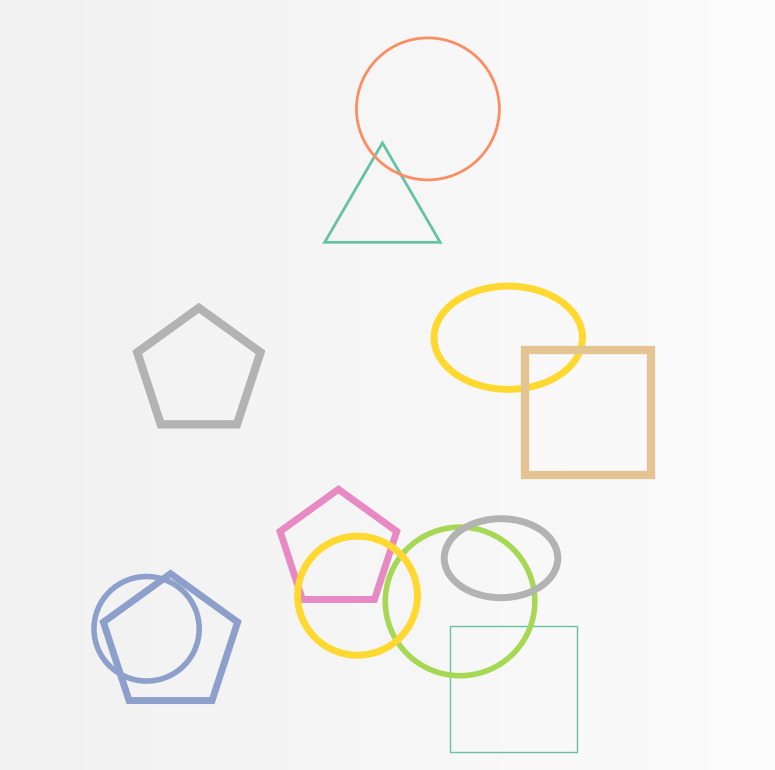[{"shape": "triangle", "thickness": 1, "radius": 0.43, "center": [0.493, 0.728]}, {"shape": "square", "thickness": 0.5, "radius": 0.41, "center": [0.663, 0.105]}, {"shape": "circle", "thickness": 1, "radius": 0.46, "center": [0.552, 0.859]}, {"shape": "circle", "thickness": 2, "radius": 0.34, "center": [0.189, 0.183]}, {"shape": "pentagon", "thickness": 2.5, "radius": 0.46, "center": [0.22, 0.164]}, {"shape": "pentagon", "thickness": 2.5, "radius": 0.4, "center": [0.437, 0.285]}, {"shape": "circle", "thickness": 2, "radius": 0.48, "center": [0.594, 0.219]}, {"shape": "circle", "thickness": 2.5, "radius": 0.39, "center": [0.461, 0.226]}, {"shape": "oval", "thickness": 2.5, "radius": 0.48, "center": [0.656, 0.561]}, {"shape": "square", "thickness": 3, "radius": 0.41, "center": [0.759, 0.464]}, {"shape": "pentagon", "thickness": 3, "radius": 0.42, "center": [0.257, 0.517]}, {"shape": "oval", "thickness": 2.5, "radius": 0.37, "center": [0.646, 0.275]}]